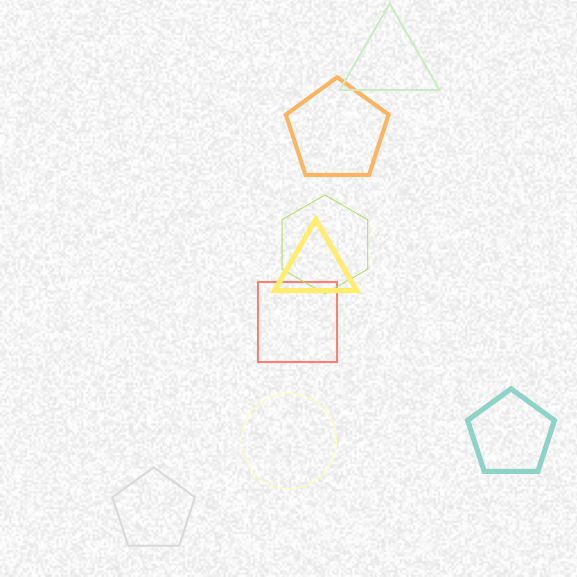[{"shape": "pentagon", "thickness": 2.5, "radius": 0.4, "center": [0.885, 0.247]}, {"shape": "circle", "thickness": 0.5, "radius": 0.41, "center": [0.5, 0.235]}, {"shape": "square", "thickness": 1, "radius": 0.34, "center": [0.515, 0.441]}, {"shape": "pentagon", "thickness": 2, "radius": 0.47, "center": [0.584, 0.772]}, {"shape": "hexagon", "thickness": 0.5, "radius": 0.43, "center": [0.563, 0.576]}, {"shape": "pentagon", "thickness": 1, "radius": 0.38, "center": [0.266, 0.115]}, {"shape": "triangle", "thickness": 1, "radius": 0.5, "center": [0.675, 0.893]}, {"shape": "triangle", "thickness": 2.5, "radius": 0.41, "center": [0.547, 0.537]}]